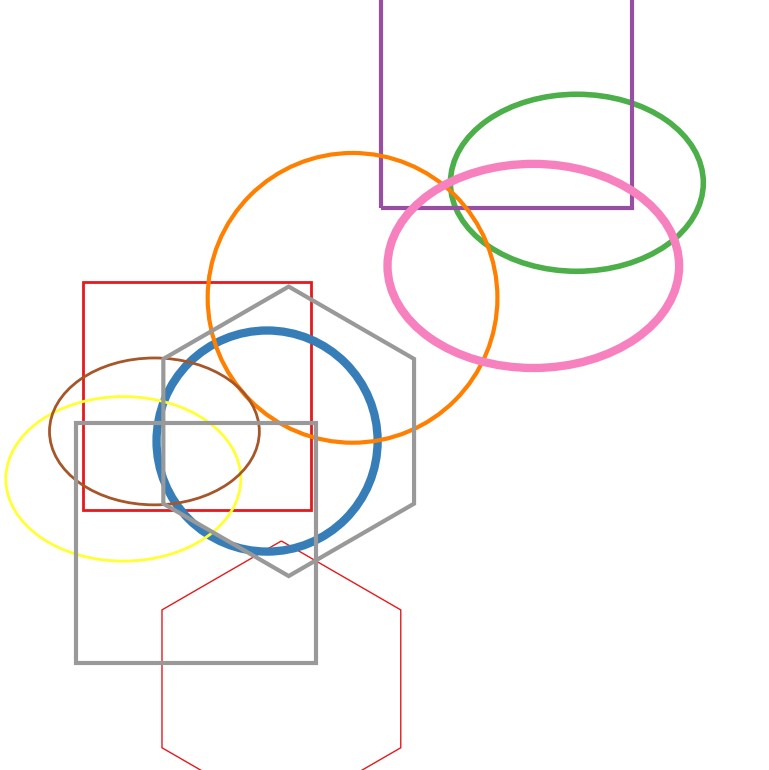[{"shape": "hexagon", "thickness": 0.5, "radius": 0.9, "center": [0.365, 0.118]}, {"shape": "square", "thickness": 1, "radius": 0.74, "center": [0.256, 0.485]}, {"shape": "circle", "thickness": 3, "radius": 0.72, "center": [0.347, 0.427]}, {"shape": "oval", "thickness": 2, "radius": 0.82, "center": [0.749, 0.763]}, {"shape": "square", "thickness": 1.5, "radius": 0.81, "center": [0.658, 0.893]}, {"shape": "circle", "thickness": 1.5, "radius": 0.94, "center": [0.458, 0.613]}, {"shape": "oval", "thickness": 1, "radius": 0.76, "center": [0.16, 0.378]}, {"shape": "oval", "thickness": 1, "radius": 0.68, "center": [0.201, 0.44]}, {"shape": "oval", "thickness": 3, "radius": 0.95, "center": [0.693, 0.655]}, {"shape": "square", "thickness": 1.5, "radius": 0.78, "center": [0.254, 0.295]}, {"shape": "hexagon", "thickness": 1.5, "radius": 0.94, "center": [0.375, 0.44]}]